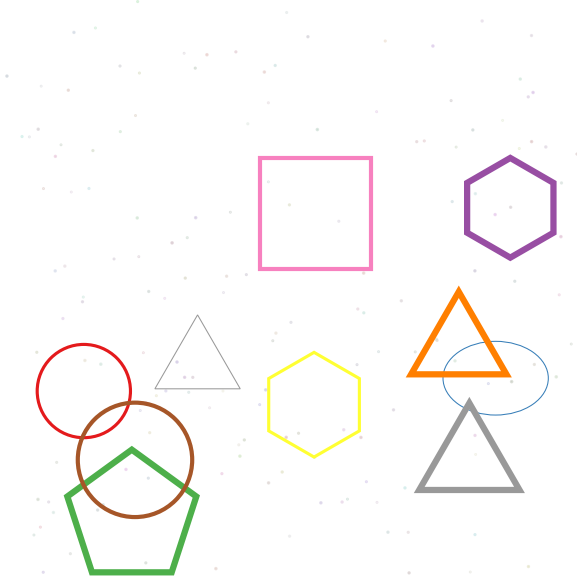[{"shape": "circle", "thickness": 1.5, "radius": 0.4, "center": [0.145, 0.322]}, {"shape": "oval", "thickness": 0.5, "radius": 0.46, "center": [0.858, 0.344]}, {"shape": "pentagon", "thickness": 3, "radius": 0.59, "center": [0.228, 0.103]}, {"shape": "hexagon", "thickness": 3, "radius": 0.43, "center": [0.884, 0.639]}, {"shape": "triangle", "thickness": 3, "radius": 0.48, "center": [0.794, 0.399]}, {"shape": "hexagon", "thickness": 1.5, "radius": 0.45, "center": [0.544, 0.298]}, {"shape": "circle", "thickness": 2, "radius": 0.5, "center": [0.234, 0.203]}, {"shape": "square", "thickness": 2, "radius": 0.48, "center": [0.546, 0.63]}, {"shape": "triangle", "thickness": 3, "radius": 0.5, "center": [0.813, 0.201]}, {"shape": "triangle", "thickness": 0.5, "radius": 0.43, "center": [0.342, 0.369]}]